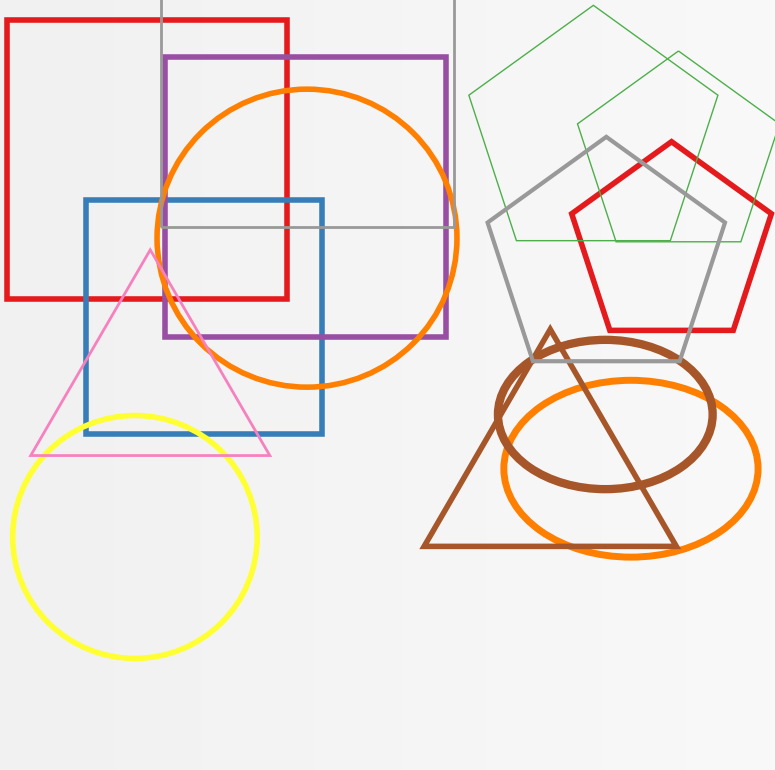[{"shape": "square", "thickness": 2, "radius": 0.9, "center": [0.19, 0.793]}, {"shape": "pentagon", "thickness": 2, "radius": 0.68, "center": [0.867, 0.681]}, {"shape": "square", "thickness": 2, "radius": 0.76, "center": [0.263, 0.588]}, {"shape": "pentagon", "thickness": 0.5, "radius": 0.84, "center": [0.766, 0.824]}, {"shape": "pentagon", "thickness": 0.5, "radius": 0.68, "center": [0.875, 0.797]}, {"shape": "square", "thickness": 2, "radius": 0.91, "center": [0.395, 0.744]}, {"shape": "circle", "thickness": 2, "radius": 0.97, "center": [0.396, 0.691]}, {"shape": "oval", "thickness": 2.5, "radius": 0.82, "center": [0.814, 0.391]}, {"shape": "circle", "thickness": 2, "radius": 0.79, "center": [0.174, 0.303]}, {"shape": "triangle", "thickness": 2, "radius": 0.94, "center": [0.71, 0.384]}, {"shape": "oval", "thickness": 3, "radius": 0.69, "center": [0.781, 0.462]}, {"shape": "triangle", "thickness": 1, "radius": 0.89, "center": [0.194, 0.497]}, {"shape": "square", "thickness": 1, "radius": 0.95, "center": [0.397, 0.894]}, {"shape": "pentagon", "thickness": 1.5, "radius": 0.81, "center": [0.782, 0.661]}]